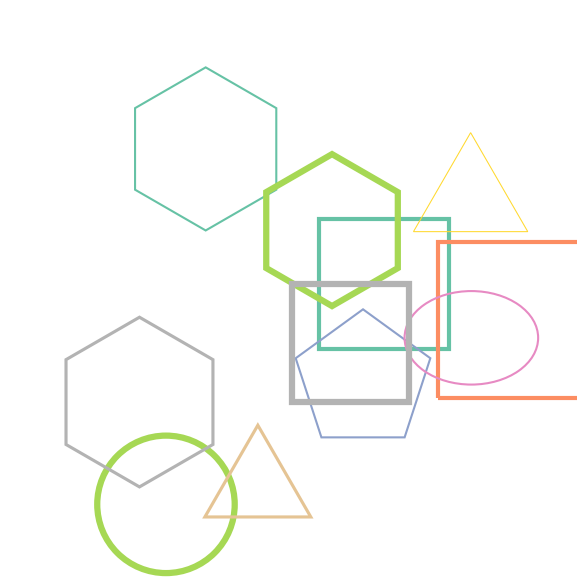[{"shape": "hexagon", "thickness": 1, "radius": 0.71, "center": [0.356, 0.741]}, {"shape": "square", "thickness": 2, "radius": 0.56, "center": [0.666, 0.507]}, {"shape": "square", "thickness": 2, "radius": 0.68, "center": [0.893, 0.444]}, {"shape": "pentagon", "thickness": 1, "radius": 0.61, "center": [0.629, 0.341]}, {"shape": "oval", "thickness": 1, "radius": 0.58, "center": [0.816, 0.414]}, {"shape": "circle", "thickness": 3, "radius": 0.6, "center": [0.287, 0.126]}, {"shape": "hexagon", "thickness": 3, "radius": 0.66, "center": [0.575, 0.601]}, {"shape": "triangle", "thickness": 0.5, "radius": 0.57, "center": [0.815, 0.655]}, {"shape": "triangle", "thickness": 1.5, "radius": 0.53, "center": [0.446, 0.157]}, {"shape": "hexagon", "thickness": 1.5, "radius": 0.73, "center": [0.242, 0.303]}, {"shape": "square", "thickness": 3, "radius": 0.51, "center": [0.607, 0.405]}]